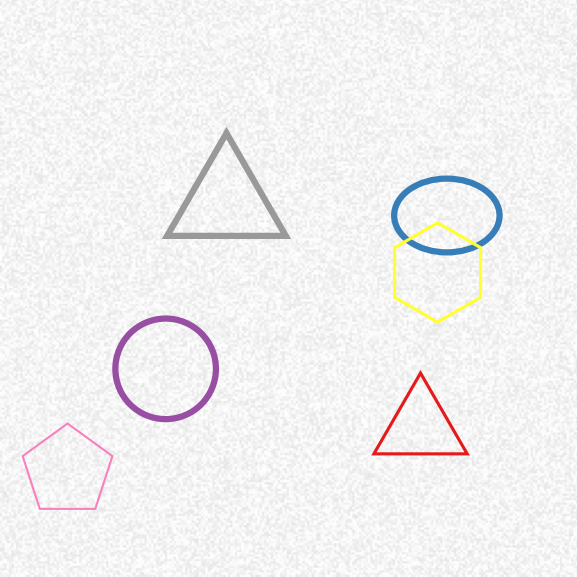[{"shape": "triangle", "thickness": 1.5, "radius": 0.47, "center": [0.728, 0.26]}, {"shape": "oval", "thickness": 3, "radius": 0.46, "center": [0.774, 0.626]}, {"shape": "circle", "thickness": 3, "radius": 0.44, "center": [0.287, 0.36]}, {"shape": "hexagon", "thickness": 1.5, "radius": 0.43, "center": [0.758, 0.527]}, {"shape": "pentagon", "thickness": 1, "radius": 0.41, "center": [0.117, 0.184]}, {"shape": "triangle", "thickness": 3, "radius": 0.59, "center": [0.392, 0.65]}]